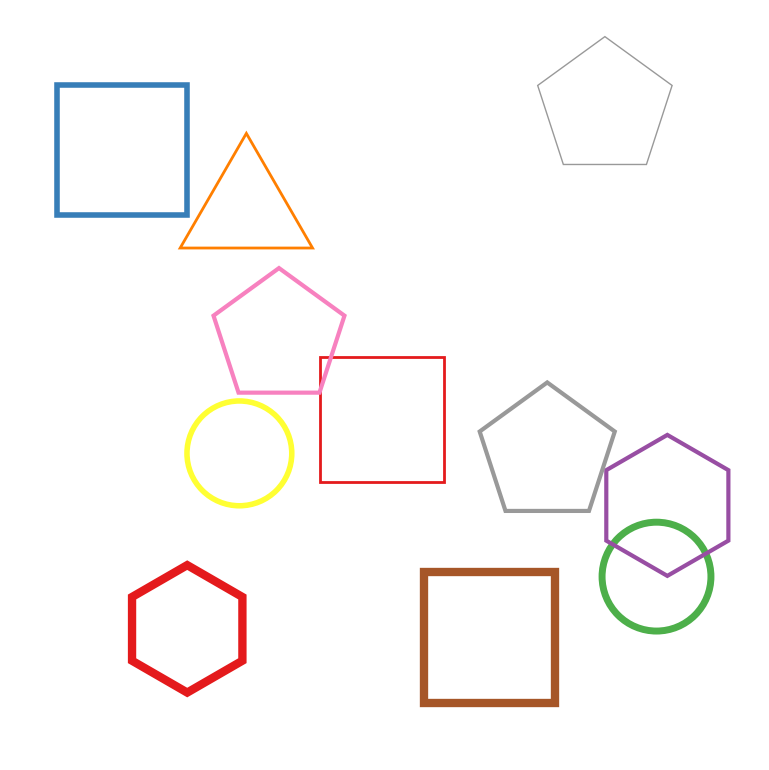[{"shape": "square", "thickness": 1, "radius": 0.4, "center": [0.496, 0.455]}, {"shape": "hexagon", "thickness": 3, "radius": 0.41, "center": [0.243, 0.183]}, {"shape": "square", "thickness": 2, "radius": 0.42, "center": [0.158, 0.805]}, {"shape": "circle", "thickness": 2.5, "radius": 0.35, "center": [0.853, 0.251]}, {"shape": "hexagon", "thickness": 1.5, "radius": 0.46, "center": [0.867, 0.344]}, {"shape": "triangle", "thickness": 1, "radius": 0.5, "center": [0.32, 0.728]}, {"shape": "circle", "thickness": 2, "radius": 0.34, "center": [0.311, 0.411]}, {"shape": "square", "thickness": 3, "radius": 0.42, "center": [0.636, 0.172]}, {"shape": "pentagon", "thickness": 1.5, "radius": 0.45, "center": [0.362, 0.562]}, {"shape": "pentagon", "thickness": 0.5, "radius": 0.46, "center": [0.786, 0.861]}, {"shape": "pentagon", "thickness": 1.5, "radius": 0.46, "center": [0.711, 0.411]}]